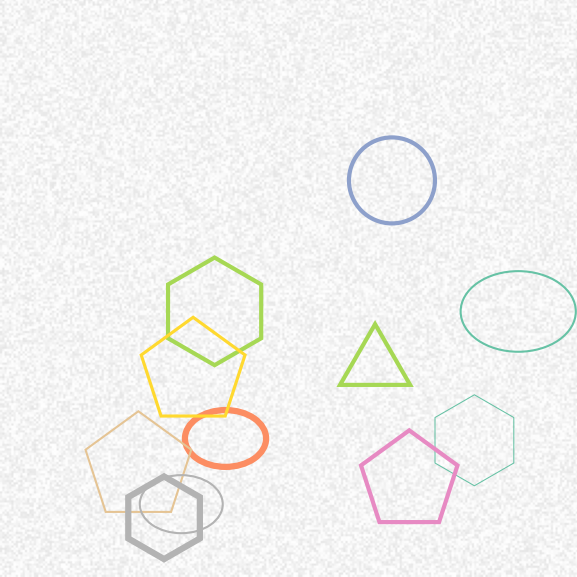[{"shape": "oval", "thickness": 1, "radius": 0.5, "center": [0.897, 0.46]}, {"shape": "hexagon", "thickness": 0.5, "radius": 0.39, "center": [0.821, 0.237]}, {"shape": "oval", "thickness": 3, "radius": 0.35, "center": [0.391, 0.24]}, {"shape": "circle", "thickness": 2, "radius": 0.37, "center": [0.679, 0.687]}, {"shape": "pentagon", "thickness": 2, "radius": 0.44, "center": [0.709, 0.166]}, {"shape": "triangle", "thickness": 2, "radius": 0.35, "center": [0.65, 0.368]}, {"shape": "hexagon", "thickness": 2, "radius": 0.47, "center": [0.372, 0.46]}, {"shape": "pentagon", "thickness": 1.5, "radius": 0.47, "center": [0.334, 0.355]}, {"shape": "pentagon", "thickness": 1, "radius": 0.48, "center": [0.24, 0.191]}, {"shape": "oval", "thickness": 1, "radius": 0.36, "center": [0.314, 0.126]}, {"shape": "hexagon", "thickness": 3, "radius": 0.36, "center": [0.284, 0.103]}]